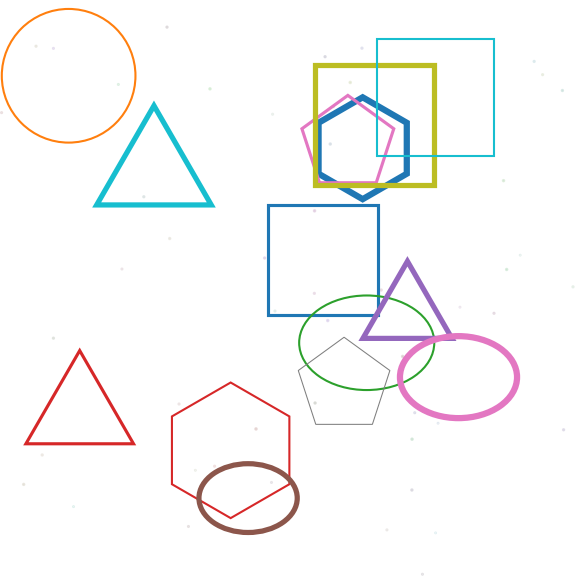[{"shape": "hexagon", "thickness": 3, "radius": 0.44, "center": [0.628, 0.742]}, {"shape": "square", "thickness": 1.5, "radius": 0.48, "center": [0.56, 0.549]}, {"shape": "circle", "thickness": 1, "radius": 0.58, "center": [0.119, 0.868]}, {"shape": "oval", "thickness": 1, "radius": 0.58, "center": [0.635, 0.406]}, {"shape": "hexagon", "thickness": 1, "radius": 0.59, "center": [0.399, 0.219]}, {"shape": "triangle", "thickness": 1.5, "radius": 0.54, "center": [0.138, 0.284]}, {"shape": "triangle", "thickness": 2.5, "radius": 0.45, "center": [0.706, 0.458]}, {"shape": "oval", "thickness": 2.5, "radius": 0.43, "center": [0.43, 0.137]}, {"shape": "oval", "thickness": 3, "radius": 0.51, "center": [0.794, 0.346]}, {"shape": "pentagon", "thickness": 1.5, "radius": 0.42, "center": [0.602, 0.75]}, {"shape": "pentagon", "thickness": 0.5, "radius": 0.42, "center": [0.596, 0.332]}, {"shape": "square", "thickness": 2.5, "radius": 0.52, "center": [0.648, 0.783]}, {"shape": "triangle", "thickness": 2.5, "radius": 0.57, "center": [0.267, 0.702]}, {"shape": "square", "thickness": 1, "radius": 0.51, "center": [0.754, 0.83]}]